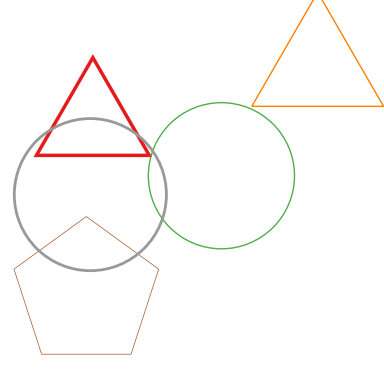[{"shape": "triangle", "thickness": 2.5, "radius": 0.85, "center": [0.241, 0.681]}, {"shape": "circle", "thickness": 1, "radius": 0.95, "center": [0.575, 0.544]}, {"shape": "triangle", "thickness": 1, "radius": 0.99, "center": [0.825, 0.823]}, {"shape": "pentagon", "thickness": 0.5, "radius": 0.99, "center": [0.224, 0.24]}, {"shape": "circle", "thickness": 2, "radius": 0.99, "center": [0.235, 0.494]}]